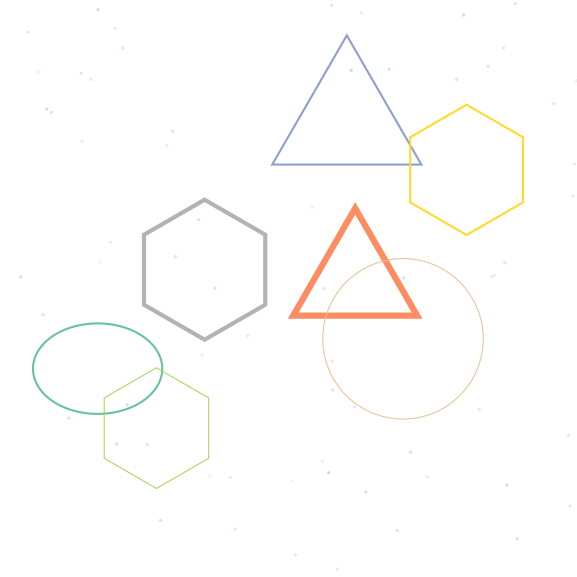[{"shape": "oval", "thickness": 1, "radius": 0.56, "center": [0.169, 0.361]}, {"shape": "triangle", "thickness": 3, "radius": 0.62, "center": [0.615, 0.515]}, {"shape": "triangle", "thickness": 1, "radius": 0.75, "center": [0.601, 0.789]}, {"shape": "hexagon", "thickness": 0.5, "radius": 0.52, "center": [0.271, 0.258]}, {"shape": "hexagon", "thickness": 1, "radius": 0.56, "center": [0.808, 0.705]}, {"shape": "circle", "thickness": 0.5, "radius": 0.69, "center": [0.698, 0.412]}, {"shape": "hexagon", "thickness": 2, "radius": 0.61, "center": [0.354, 0.532]}]